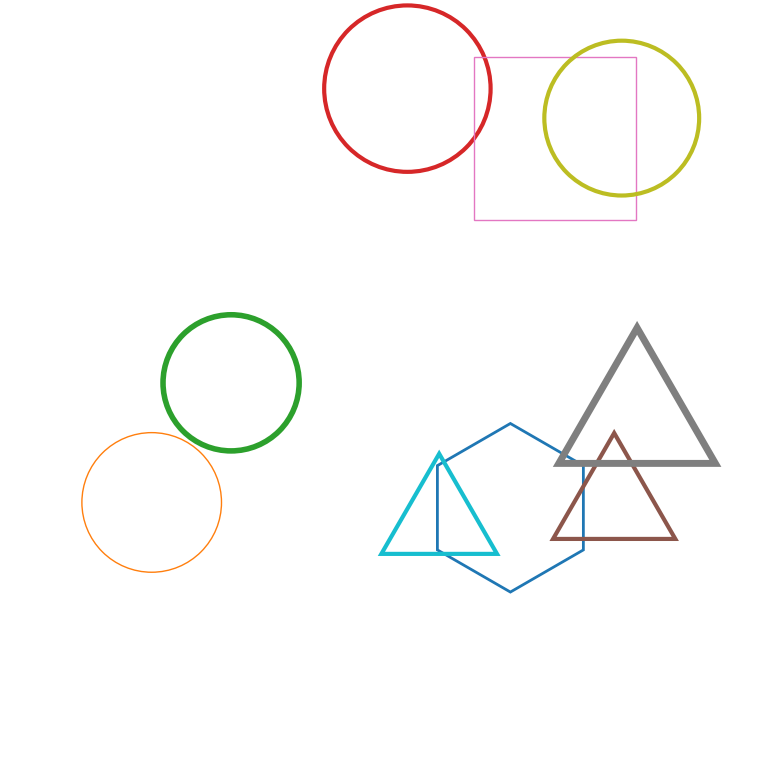[{"shape": "hexagon", "thickness": 1, "radius": 0.55, "center": [0.663, 0.341]}, {"shape": "circle", "thickness": 0.5, "radius": 0.45, "center": [0.197, 0.347]}, {"shape": "circle", "thickness": 2, "radius": 0.44, "center": [0.3, 0.503]}, {"shape": "circle", "thickness": 1.5, "radius": 0.54, "center": [0.529, 0.885]}, {"shape": "triangle", "thickness": 1.5, "radius": 0.46, "center": [0.798, 0.346]}, {"shape": "square", "thickness": 0.5, "radius": 0.53, "center": [0.721, 0.82]}, {"shape": "triangle", "thickness": 2.5, "radius": 0.59, "center": [0.827, 0.457]}, {"shape": "circle", "thickness": 1.5, "radius": 0.5, "center": [0.807, 0.847]}, {"shape": "triangle", "thickness": 1.5, "radius": 0.43, "center": [0.57, 0.324]}]